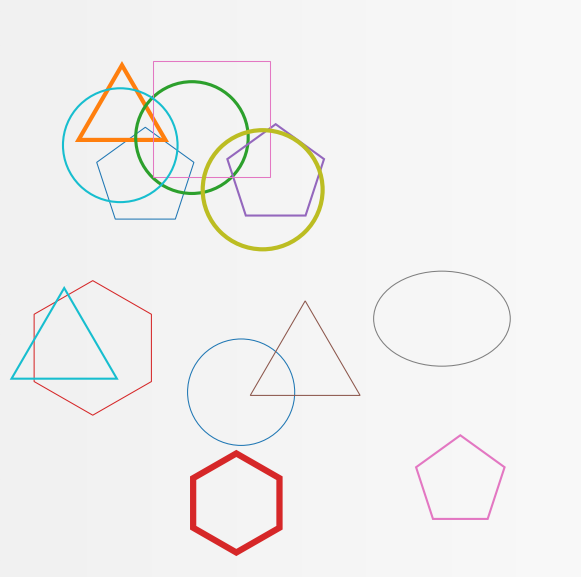[{"shape": "circle", "thickness": 0.5, "radius": 0.46, "center": [0.415, 0.32]}, {"shape": "pentagon", "thickness": 0.5, "radius": 0.44, "center": [0.25, 0.691]}, {"shape": "triangle", "thickness": 2, "radius": 0.43, "center": [0.21, 0.8]}, {"shape": "circle", "thickness": 1.5, "radius": 0.48, "center": [0.33, 0.761]}, {"shape": "hexagon", "thickness": 0.5, "radius": 0.58, "center": [0.16, 0.397]}, {"shape": "hexagon", "thickness": 3, "radius": 0.43, "center": [0.407, 0.128]}, {"shape": "pentagon", "thickness": 1, "radius": 0.44, "center": [0.474, 0.697]}, {"shape": "triangle", "thickness": 0.5, "radius": 0.55, "center": [0.525, 0.369]}, {"shape": "pentagon", "thickness": 1, "radius": 0.4, "center": [0.792, 0.165]}, {"shape": "square", "thickness": 0.5, "radius": 0.5, "center": [0.364, 0.793]}, {"shape": "oval", "thickness": 0.5, "radius": 0.59, "center": [0.76, 0.447]}, {"shape": "circle", "thickness": 2, "radius": 0.52, "center": [0.452, 0.671]}, {"shape": "circle", "thickness": 1, "radius": 0.49, "center": [0.207, 0.748]}, {"shape": "triangle", "thickness": 1, "radius": 0.52, "center": [0.11, 0.396]}]